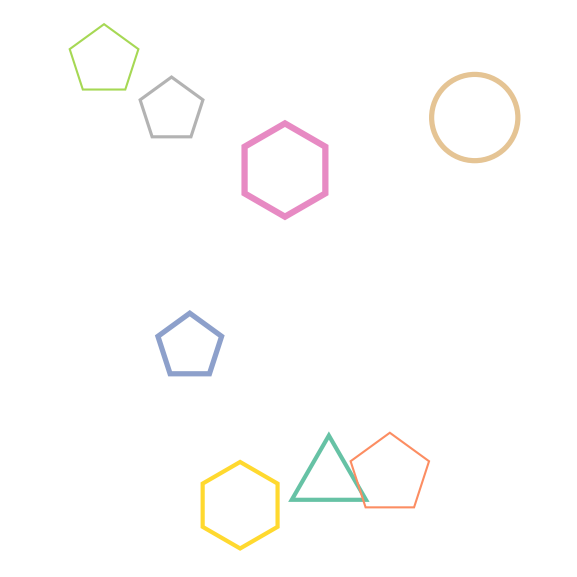[{"shape": "triangle", "thickness": 2, "radius": 0.37, "center": [0.569, 0.171]}, {"shape": "pentagon", "thickness": 1, "radius": 0.36, "center": [0.675, 0.178]}, {"shape": "pentagon", "thickness": 2.5, "radius": 0.29, "center": [0.329, 0.399]}, {"shape": "hexagon", "thickness": 3, "radius": 0.4, "center": [0.493, 0.705]}, {"shape": "pentagon", "thickness": 1, "radius": 0.31, "center": [0.18, 0.895]}, {"shape": "hexagon", "thickness": 2, "radius": 0.37, "center": [0.416, 0.124]}, {"shape": "circle", "thickness": 2.5, "radius": 0.37, "center": [0.822, 0.796]}, {"shape": "pentagon", "thickness": 1.5, "radius": 0.29, "center": [0.297, 0.809]}]